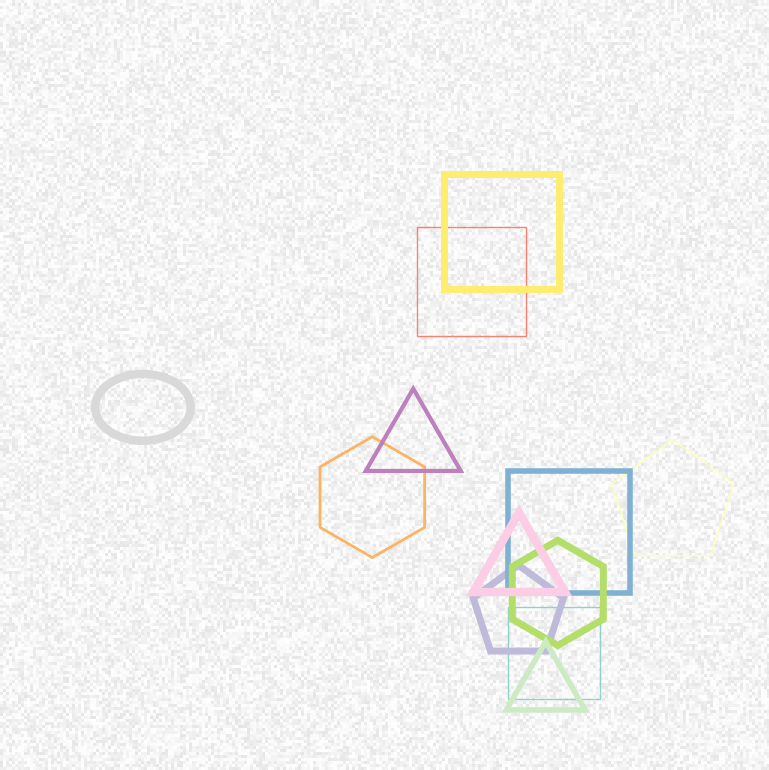[{"shape": "square", "thickness": 0.5, "radius": 0.3, "center": [0.72, 0.152]}, {"shape": "pentagon", "thickness": 0.5, "radius": 0.42, "center": [0.874, 0.346]}, {"shape": "pentagon", "thickness": 2.5, "radius": 0.31, "center": [0.673, 0.204]}, {"shape": "square", "thickness": 0.5, "radius": 0.35, "center": [0.613, 0.634]}, {"shape": "square", "thickness": 2, "radius": 0.4, "center": [0.739, 0.309]}, {"shape": "hexagon", "thickness": 1, "radius": 0.39, "center": [0.484, 0.354]}, {"shape": "hexagon", "thickness": 2.5, "radius": 0.34, "center": [0.724, 0.23]}, {"shape": "triangle", "thickness": 3, "radius": 0.34, "center": [0.674, 0.266]}, {"shape": "oval", "thickness": 3, "radius": 0.31, "center": [0.186, 0.471]}, {"shape": "triangle", "thickness": 1.5, "radius": 0.36, "center": [0.537, 0.424]}, {"shape": "triangle", "thickness": 2, "radius": 0.3, "center": [0.709, 0.108]}, {"shape": "square", "thickness": 2.5, "radius": 0.37, "center": [0.651, 0.7]}]